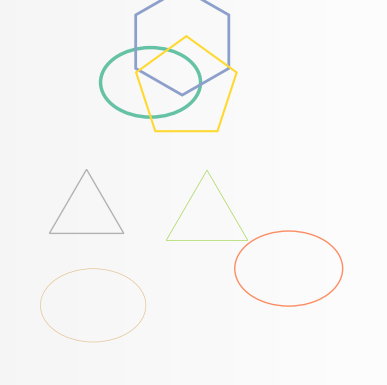[{"shape": "oval", "thickness": 2.5, "radius": 0.65, "center": [0.389, 0.786]}, {"shape": "oval", "thickness": 1, "radius": 0.7, "center": [0.745, 0.302]}, {"shape": "hexagon", "thickness": 2, "radius": 0.69, "center": [0.47, 0.892]}, {"shape": "triangle", "thickness": 0.5, "radius": 0.61, "center": [0.534, 0.436]}, {"shape": "pentagon", "thickness": 1.5, "radius": 0.68, "center": [0.481, 0.77]}, {"shape": "oval", "thickness": 0.5, "radius": 0.68, "center": [0.24, 0.207]}, {"shape": "triangle", "thickness": 1, "radius": 0.55, "center": [0.223, 0.449]}]